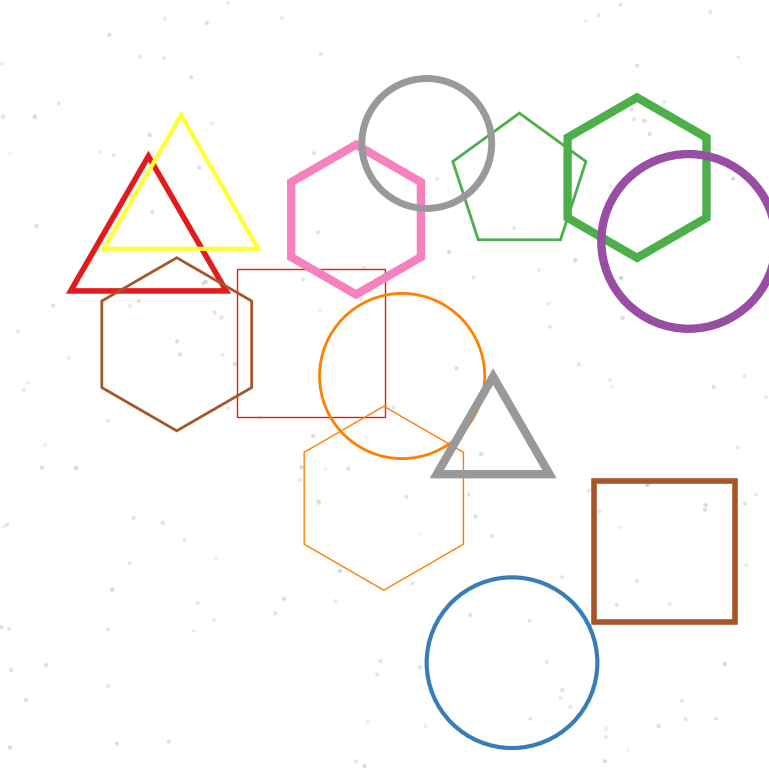[{"shape": "square", "thickness": 0.5, "radius": 0.48, "center": [0.404, 0.555]}, {"shape": "triangle", "thickness": 2, "radius": 0.58, "center": [0.193, 0.68]}, {"shape": "circle", "thickness": 1.5, "radius": 0.55, "center": [0.665, 0.139]}, {"shape": "pentagon", "thickness": 1, "radius": 0.45, "center": [0.675, 0.762]}, {"shape": "hexagon", "thickness": 3, "radius": 0.52, "center": [0.827, 0.769]}, {"shape": "circle", "thickness": 3, "radius": 0.57, "center": [0.894, 0.686]}, {"shape": "hexagon", "thickness": 0.5, "radius": 0.6, "center": [0.498, 0.353]}, {"shape": "circle", "thickness": 1, "radius": 0.54, "center": [0.522, 0.512]}, {"shape": "triangle", "thickness": 1.5, "radius": 0.58, "center": [0.235, 0.735]}, {"shape": "square", "thickness": 2, "radius": 0.46, "center": [0.863, 0.284]}, {"shape": "hexagon", "thickness": 1, "radius": 0.56, "center": [0.23, 0.553]}, {"shape": "hexagon", "thickness": 3, "radius": 0.49, "center": [0.462, 0.715]}, {"shape": "circle", "thickness": 2.5, "radius": 0.42, "center": [0.554, 0.814]}, {"shape": "triangle", "thickness": 3, "radius": 0.42, "center": [0.64, 0.426]}]